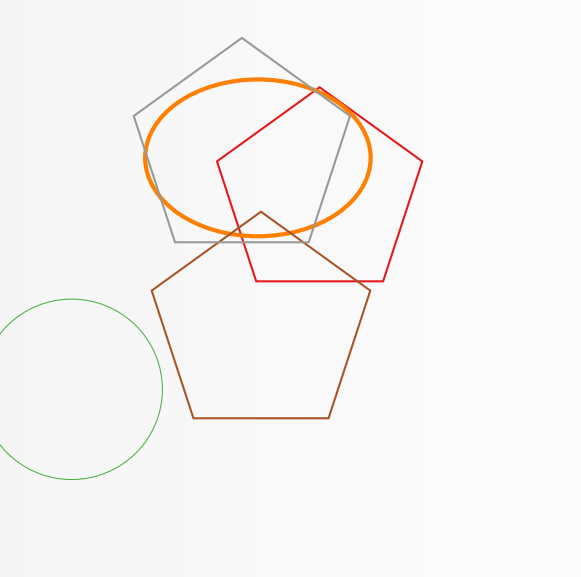[{"shape": "pentagon", "thickness": 1, "radius": 0.93, "center": [0.55, 0.662]}, {"shape": "circle", "thickness": 0.5, "radius": 0.78, "center": [0.123, 0.325]}, {"shape": "oval", "thickness": 2, "radius": 0.97, "center": [0.444, 0.726]}, {"shape": "pentagon", "thickness": 1, "radius": 0.99, "center": [0.449, 0.435]}, {"shape": "pentagon", "thickness": 1, "radius": 0.98, "center": [0.416, 0.738]}]